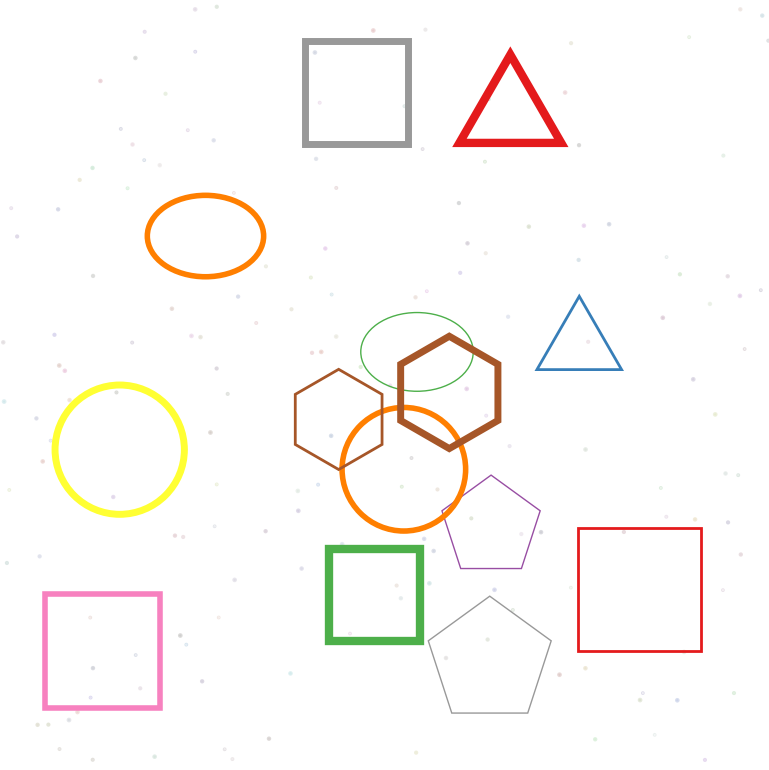[{"shape": "square", "thickness": 1, "radius": 0.4, "center": [0.83, 0.234]}, {"shape": "triangle", "thickness": 3, "radius": 0.38, "center": [0.663, 0.853]}, {"shape": "triangle", "thickness": 1, "radius": 0.32, "center": [0.752, 0.552]}, {"shape": "oval", "thickness": 0.5, "radius": 0.37, "center": [0.542, 0.543]}, {"shape": "square", "thickness": 3, "radius": 0.3, "center": [0.486, 0.227]}, {"shape": "pentagon", "thickness": 0.5, "radius": 0.34, "center": [0.638, 0.316]}, {"shape": "circle", "thickness": 2, "radius": 0.4, "center": [0.524, 0.391]}, {"shape": "oval", "thickness": 2, "radius": 0.38, "center": [0.267, 0.693]}, {"shape": "circle", "thickness": 2.5, "radius": 0.42, "center": [0.155, 0.416]}, {"shape": "hexagon", "thickness": 2.5, "radius": 0.36, "center": [0.583, 0.49]}, {"shape": "hexagon", "thickness": 1, "radius": 0.33, "center": [0.44, 0.455]}, {"shape": "square", "thickness": 2, "radius": 0.37, "center": [0.133, 0.154]}, {"shape": "square", "thickness": 2.5, "radius": 0.33, "center": [0.463, 0.88]}, {"shape": "pentagon", "thickness": 0.5, "radius": 0.42, "center": [0.636, 0.142]}]